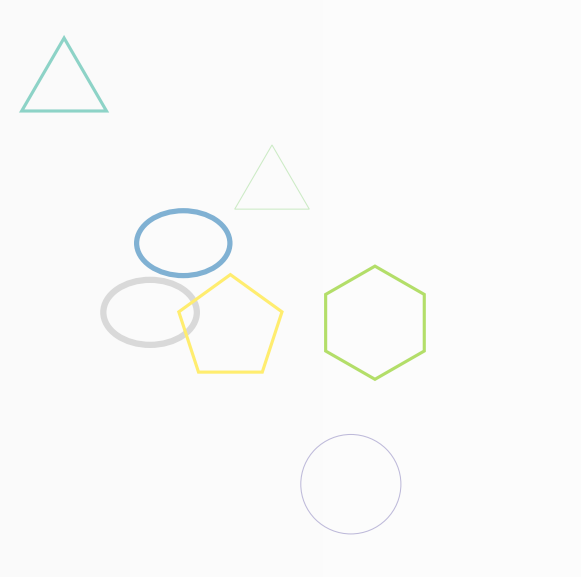[{"shape": "triangle", "thickness": 1.5, "radius": 0.42, "center": [0.11, 0.849]}, {"shape": "circle", "thickness": 0.5, "radius": 0.43, "center": [0.604, 0.161]}, {"shape": "oval", "thickness": 2.5, "radius": 0.4, "center": [0.315, 0.578]}, {"shape": "hexagon", "thickness": 1.5, "radius": 0.49, "center": [0.645, 0.44]}, {"shape": "oval", "thickness": 3, "radius": 0.4, "center": [0.258, 0.458]}, {"shape": "triangle", "thickness": 0.5, "radius": 0.37, "center": [0.468, 0.674]}, {"shape": "pentagon", "thickness": 1.5, "radius": 0.47, "center": [0.396, 0.43]}]